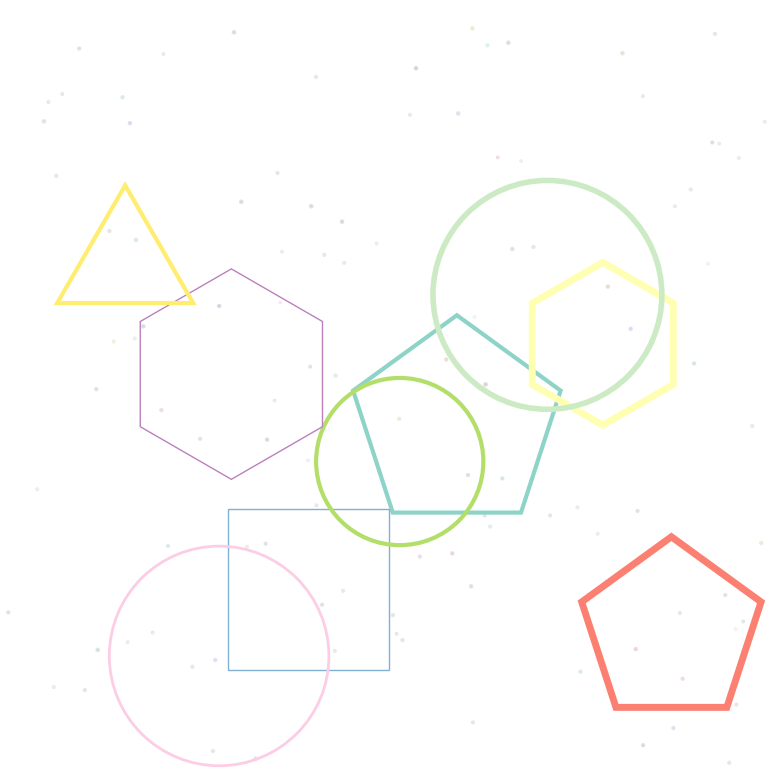[{"shape": "pentagon", "thickness": 1.5, "radius": 0.71, "center": [0.593, 0.449]}, {"shape": "hexagon", "thickness": 2.5, "radius": 0.53, "center": [0.783, 0.554]}, {"shape": "pentagon", "thickness": 2.5, "radius": 0.61, "center": [0.872, 0.18]}, {"shape": "square", "thickness": 0.5, "radius": 0.52, "center": [0.4, 0.234]}, {"shape": "circle", "thickness": 1.5, "radius": 0.54, "center": [0.519, 0.401]}, {"shape": "circle", "thickness": 1, "radius": 0.71, "center": [0.285, 0.148]}, {"shape": "hexagon", "thickness": 0.5, "radius": 0.68, "center": [0.3, 0.514]}, {"shape": "circle", "thickness": 2, "radius": 0.74, "center": [0.711, 0.617]}, {"shape": "triangle", "thickness": 1.5, "radius": 0.51, "center": [0.163, 0.657]}]